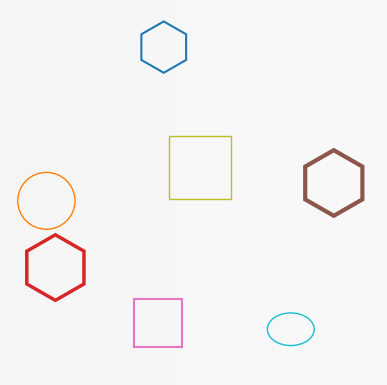[{"shape": "hexagon", "thickness": 1.5, "radius": 0.33, "center": [0.423, 0.878]}, {"shape": "circle", "thickness": 1, "radius": 0.37, "center": [0.12, 0.478]}, {"shape": "hexagon", "thickness": 2.5, "radius": 0.43, "center": [0.143, 0.305]}, {"shape": "hexagon", "thickness": 3, "radius": 0.43, "center": [0.861, 0.525]}, {"shape": "square", "thickness": 1.5, "radius": 0.31, "center": [0.408, 0.162]}, {"shape": "square", "thickness": 1, "radius": 0.41, "center": [0.516, 0.565]}, {"shape": "oval", "thickness": 1, "radius": 0.3, "center": [0.75, 0.145]}]